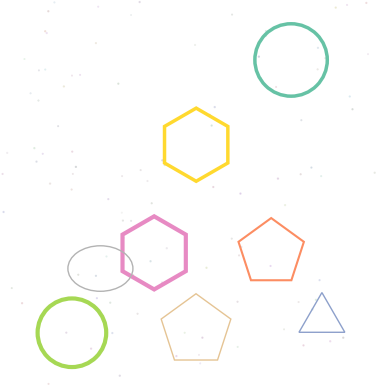[{"shape": "circle", "thickness": 2.5, "radius": 0.47, "center": [0.756, 0.844]}, {"shape": "pentagon", "thickness": 1.5, "radius": 0.45, "center": [0.704, 0.344]}, {"shape": "triangle", "thickness": 1, "radius": 0.34, "center": [0.836, 0.171]}, {"shape": "hexagon", "thickness": 3, "radius": 0.47, "center": [0.4, 0.343]}, {"shape": "circle", "thickness": 3, "radius": 0.45, "center": [0.187, 0.136]}, {"shape": "hexagon", "thickness": 2.5, "radius": 0.47, "center": [0.51, 0.624]}, {"shape": "pentagon", "thickness": 1, "radius": 0.48, "center": [0.509, 0.142]}, {"shape": "oval", "thickness": 1, "radius": 0.42, "center": [0.261, 0.303]}]